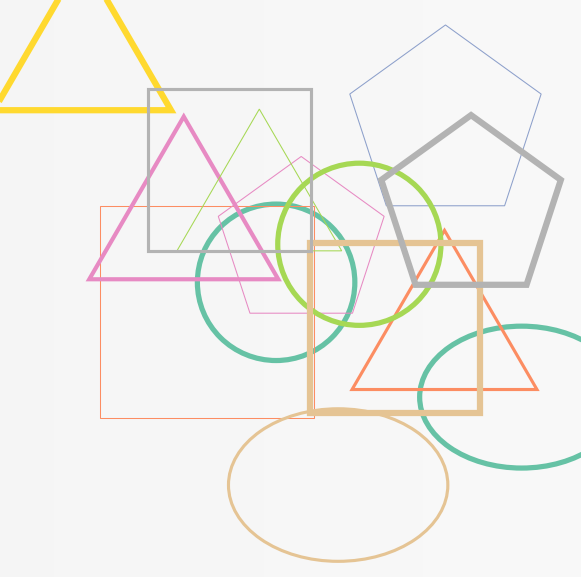[{"shape": "circle", "thickness": 2.5, "radius": 0.68, "center": [0.475, 0.51]}, {"shape": "oval", "thickness": 2.5, "radius": 0.88, "center": [0.897, 0.311]}, {"shape": "triangle", "thickness": 1.5, "radius": 0.92, "center": [0.765, 0.416]}, {"shape": "square", "thickness": 0.5, "radius": 0.92, "center": [0.356, 0.459]}, {"shape": "pentagon", "thickness": 0.5, "radius": 0.87, "center": [0.766, 0.783]}, {"shape": "pentagon", "thickness": 0.5, "radius": 0.75, "center": [0.518, 0.578]}, {"shape": "triangle", "thickness": 2, "radius": 0.94, "center": [0.316, 0.609]}, {"shape": "circle", "thickness": 2.5, "radius": 0.7, "center": [0.618, 0.576]}, {"shape": "triangle", "thickness": 0.5, "radius": 0.82, "center": [0.446, 0.647]}, {"shape": "triangle", "thickness": 3, "radius": 0.88, "center": [0.142, 0.896]}, {"shape": "oval", "thickness": 1.5, "radius": 0.94, "center": [0.582, 0.159]}, {"shape": "square", "thickness": 3, "radius": 0.73, "center": [0.68, 0.431]}, {"shape": "square", "thickness": 1.5, "radius": 0.7, "center": [0.395, 0.704]}, {"shape": "pentagon", "thickness": 3, "radius": 0.81, "center": [0.81, 0.637]}]